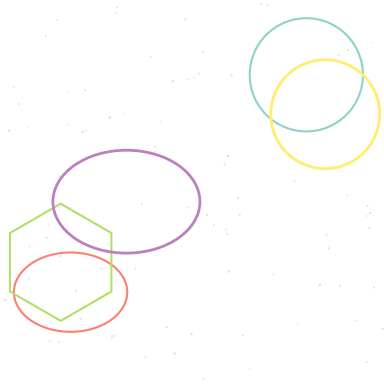[{"shape": "circle", "thickness": 1.5, "radius": 0.74, "center": [0.796, 0.806]}, {"shape": "oval", "thickness": 1.5, "radius": 0.74, "center": [0.183, 0.241]}, {"shape": "hexagon", "thickness": 1.5, "radius": 0.76, "center": [0.158, 0.319]}, {"shape": "oval", "thickness": 2, "radius": 0.95, "center": [0.328, 0.476]}, {"shape": "circle", "thickness": 2, "radius": 0.71, "center": [0.845, 0.703]}]